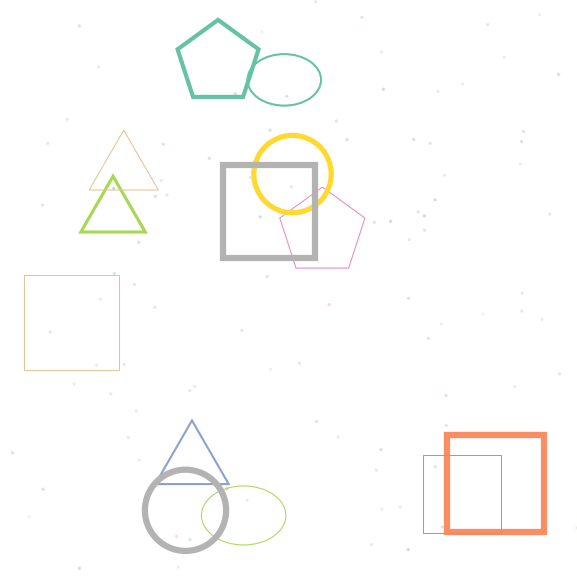[{"shape": "pentagon", "thickness": 2, "radius": 0.37, "center": [0.378, 0.891]}, {"shape": "oval", "thickness": 1, "radius": 0.32, "center": [0.492, 0.861]}, {"shape": "square", "thickness": 3, "radius": 0.42, "center": [0.858, 0.162]}, {"shape": "triangle", "thickness": 1, "radius": 0.37, "center": [0.332, 0.198]}, {"shape": "square", "thickness": 0.5, "radius": 0.34, "center": [0.8, 0.144]}, {"shape": "pentagon", "thickness": 0.5, "radius": 0.39, "center": [0.558, 0.598]}, {"shape": "triangle", "thickness": 1.5, "radius": 0.32, "center": [0.196, 0.63]}, {"shape": "oval", "thickness": 0.5, "radius": 0.37, "center": [0.422, 0.107]}, {"shape": "circle", "thickness": 2.5, "radius": 0.33, "center": [0.507, 0.698]}, {"shape": "triangle", "thickness": 0.5, "radius": 0.35, "center": [0.214, 0.705]}, {"shape": "square", "thickness": 0.5, "radius": 0.41, "center": [0.124, 0.441]}, {"shape": "square", "thickness": 3, "radius": 0.4, "center": [0.466, 0.633]}, {"shape": "circle", "thickness": 3, "radius": 0.35, "center": [0.321, 0.115]}]